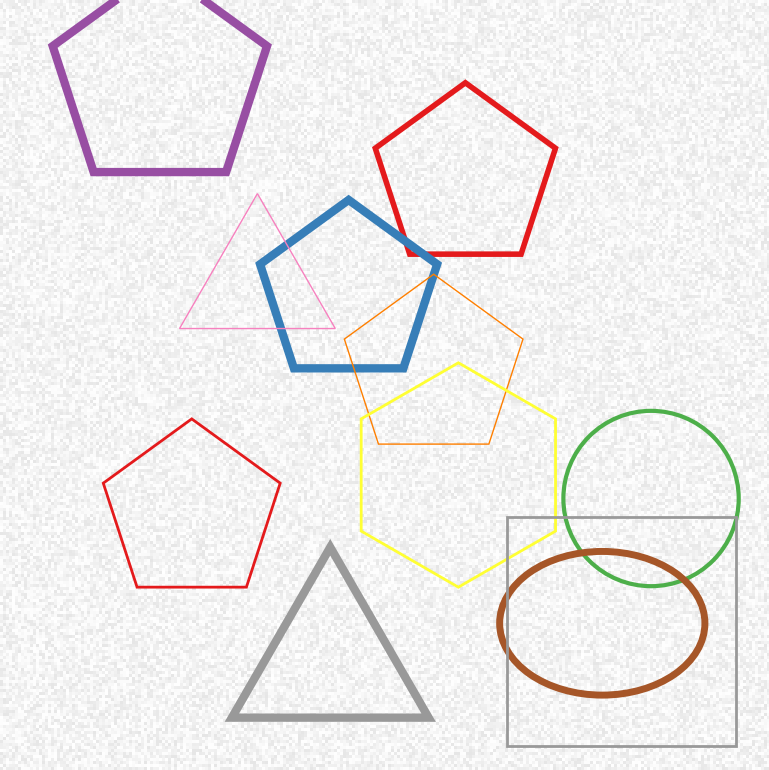[{"shape": "pentagon", "thickness": 1, "radius": 0.6, "center": [0.249, 0.335]}, {"shape": "pentagon", "thickness": 2, "radius": 0.62, "center": [0.604, 0.769]}, {"shape": "pentagon", "thickness": 3, "radius": 0.6, "center": [0.453, 0.619]}, {"shape": "circle", "thickness": 1.5, "radius": 0.57, "center": [0.846, 0.353]}, {"shape": "pentagon", "thickness": 3, "radius": 0.73, "center": [0.208, 0.895]}, {"shape": "pentagon", "thickness": 0.5, "radius": 0.61, "center": [0.563, 0.522]}, {"shape": "hexagon", "thickness": 1, "radius": 0.73, "center": [0.595, 0.383]}, {"shape": "oval", "thickness": 2.5, "radius": 0.67, "center": [0.782, 0.191]}, {"shape": "triangle", "thickness": 0.5, "radius": 0.58, "center": [0.334, 0.632]}, {"shape": "triangle", "thickness": 3, "radius": 0.74, "center": [0.429, 0.142]}, {"shape": "square", "thickness": 1, "radius": 0.74, "center": [0.807, 0.18]}]